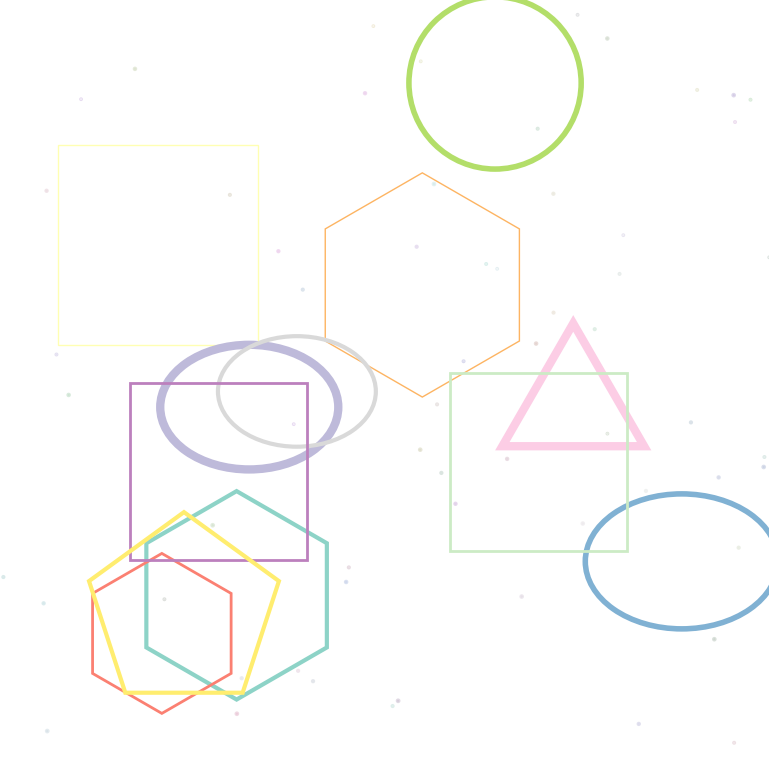[{"shape": "hexagon", "thickness": 1.5, "radius": 0.68, "center": [0.307, 0.227]}, {"shape": "square", "thickness": 0.5, "radius": 0.65, "center": [0.206, 0.682]}, {"shape": "oval", "thickness": 3, "radius": 0.58, "center": [0.324, 0.471]}, {"shape": "hexagon", "thickness": 1, "radius": 0.52, "center": [0.21, 0.177]}, {"shape": "oval", "thickness": 2, "radius": 0.63, "center": [0.885, 0.271]}, {"shape": "hexagon", "thickness": 0.5, "radius": 0.73, "center": [0.548, 0.63]}, {"shape": "circle", "thickness": 2, "radius": 0.56, "center": [0.643, 0.892]}, {"shape": "triangle", "thickness": 3, "radius": 0.53, "center": [0.744, 0.474]}, {"shape": "oval", "thickness": 1.5, "radius": 0.51, "center": [0.386, 0.492]}, {"shape": "square", "thickness": 1, "radius": 0.58, "center": [0.284, 0.388]}, {"shape": "square", "thickness": 1, "radius": 0.58, "center": [0.699, 0.4]}, {"shape": "pentagon", "thickness": 1.5, "radius": 0.65, "center": [0.239, 0.205]}]